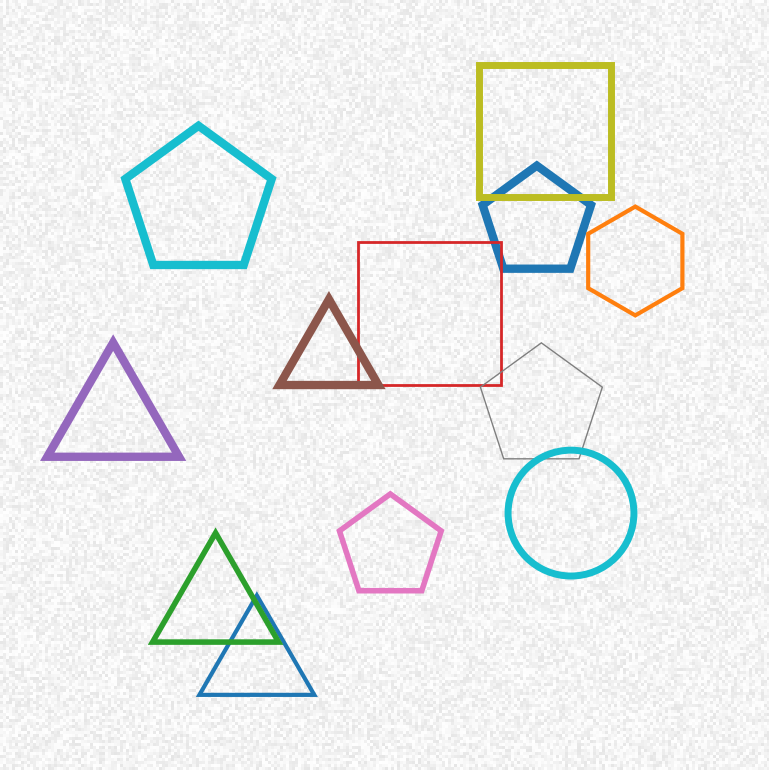[{"shape": "triangle", "thickness": 1.5, "radius": 0.43, "center": [0.334, 0.141]}, {"shape": "pentagon", "thickness": 3, "radius": 0.37, "center": [0.697, 0.711]}, {"shape": "hexagon", "thickness": 1.5, "radius": 0.35, "center": [0.825, 0.661]}, {"shape": "triangle", "thickness": 2, "radius": 0.47, "center": [0.28, 0.213]}, {"shape": "square", "thickness": 1, "radius": 0.46, "center": [0.557, 0.593]}, {"shape": "triangle", "thickness": 3, "radius": 0.49, "center": [0.147, 0.456]}, {"shape": "triangle", "thickness": 3, "radius": 0.37, "center": [0.427, 0.537]}, {"shape": "pentagon", "thickness": 2, "radius": 0.35, "center": [0.507, 0.289]}, {"shape": "pentagon", "thickness": 0.5, "radius": 0.42, "center": [0.703, 0.471]}, {"shape": "square", "thickness": 2.5, "radius": 0.43, "center": [0.707, 0.83]}, {"shape": "circle", "thickness": 2.5, "radius": 0.41, "center": [0.742, 0.334]}, {"shape": "pentagon", "thickness": 3, "radius": 0.5, "center": [0.258, 0.737]}]